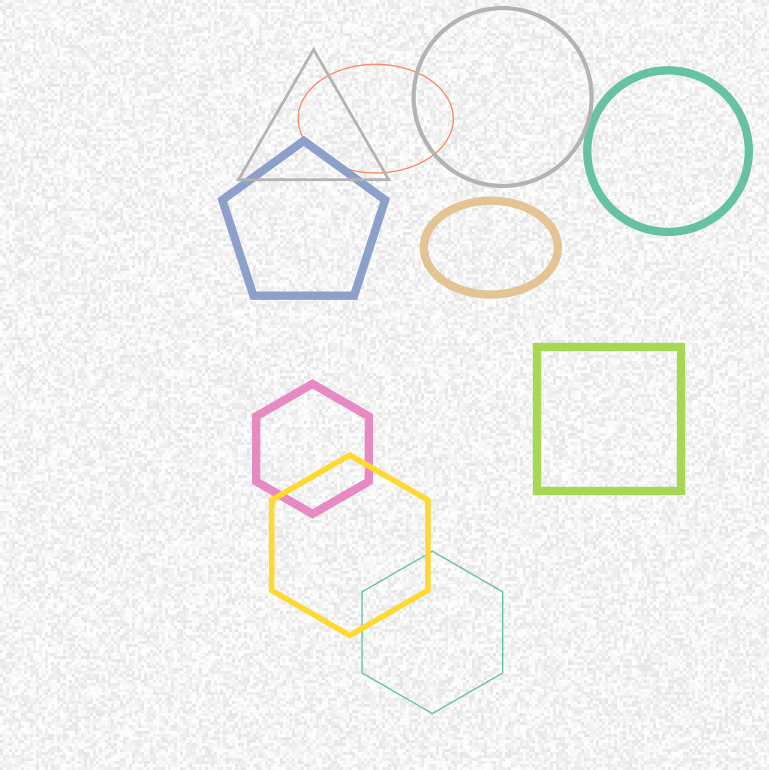[{"shape": "hexagon", "thickness": 0.5, "radius": 0.53, "center": [0.562, 0.179]}, {"shape": "circle", "thickness": 3, "radius": 0.52, "center": [0.868, 0.804]}, {"shape": "oval", "thickness": 0.5, "radius": 0.5, "center": [0.488, 0.846]}, {"shape": "pentagon", "thickness": 3, "radius": 0.56, "center": [0.394, 0.706]}, {"shape": "hexagon", "thickness": 3, "radius": 0.42, "center": [0.406, 0.417]}, {"shape": "square", "thickness": 3, "radius": 0.47, "center": [0.791, 0.456]}, {"shape": "hexagon", "thickness": 2, "radius": 0.59, "center": [0.454, 0.292]}, {"shape": "oval", "thickness": 3, "radius": 0.44, "center": [0.638, 0.678]}, {"shape": "triangle", "thickness": 1, "radius": 0.56, "center": [0.407, 0.823]}, {"shape": "circle", "thickness": 1.5, "radius": 0.58, "center": [0.653, 0.874]}]